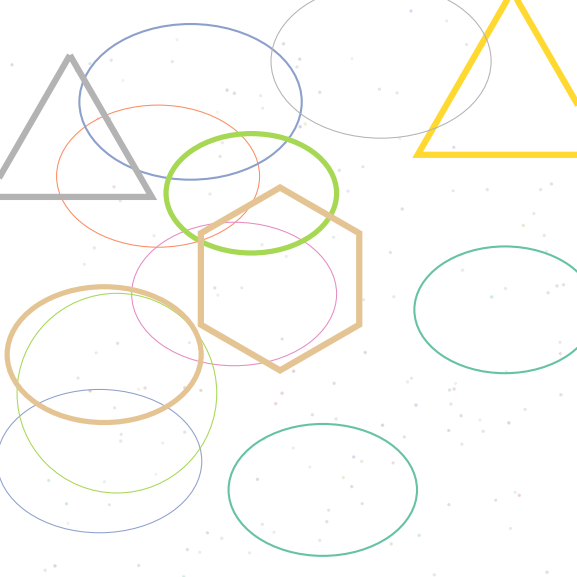[{"shape": "oval", "thickness": 1, "radius": 0.82, "center": [0.559, 0.151]}, {"shape": "oval", "thickness": 1, "radius": 0.78, "center": [0.874, 0.463]}, {"shape": "oval", "thickness": 0.5, "radius": 0.88, "center": [0.274, 0.694]}, {"shape": "oval", "thickness": 1, "radius": 0.96, "center": [0.33, 0.823]}, {"shape": "oval", "thickness": 0.5, "radius": 0.89, "center": [0.172, 0.201]}, {"shape": "oval", "thickness": 0.5, "radius": 0.89, "center": [0.405, 0.49]}, {"shape": "circle", "thickness": 0.5, "radius": 0.86, "center": [0.202, 0.318]}, {"shape": "oval", "thickness": 2.5, "radius": 0.74, "center": [0.435, 0.664]}, {"shape": "triangle", "thickness": 3, "radius": 0.94, "center": [0.887, 0.825]}, {"shape": "oval", "thickness": 2.5, "radius": 0.84, "center": [0.18, 0.385]}, {"shape": "hexagon", "thickness": 3, "radius": 0.79, "center": [0.485, 0.516]}, {"shape": "triangle", "thickness": 3, "radius": 0.82, "center": [0.121, 0.74]}, {"shape": "oval", "thickness": 0.5, "radius": 0.95, "center": [0.66, 0.893]}]